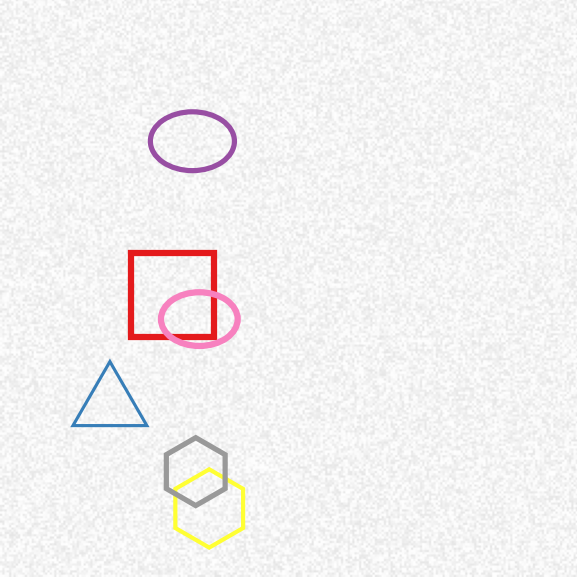[{"shape": "square", "thickness": 3, "radius": 0.36, "center": [0.298, 0.488]}, {"shape": "triangle", "thickness": 1.5, "radius": 0.37, "center": [0.19, 0.299]}, {"shape": "oval", "thickness": 2.5, "radius": 0.36, "center": [0.333, 0.755]}, {"shape": "hexagon", "thickness": 2, "radius": 0.34, "center": [0.362, 0.119]}, {"shape": "oval", "thickness": 3, "radius": 0.33, "center": [0.345, 0.447]}, {"shape": "hexagon", "thickness": 2.5, "radius": 0.29, "center": [0.339, 0.182]}]